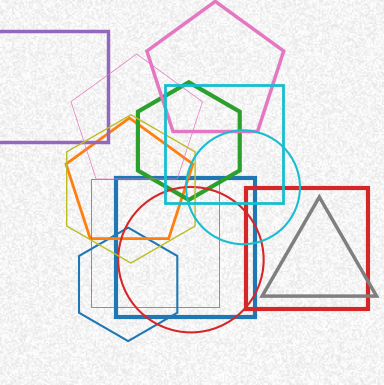[{"shape": "hexagon", "thickness": 1.5, "radius": 0.74, "center": [0.333, 0.261]}, {"shape": "square", "thickness": 3, "radius": 0.9, "center": [0.482, 0.357]}, {"shape": "pentagon", "thickness": 2, "radius": 0.87, "center": [0.336, 0.52]}, {"shape": "hexagon", "thickness": 3, "radius": 0.76, "center": [0.49, 0.634]}, {"shape": "circle", "thickness": 1.5, "radius": 0.94, "center": [0.496, 0.325]}, {"shape": "square", "thickness": 3, "radius": 0.79, "center": [0.797, 0.354]}, {"shape": "square", "thickness": 2.5, "radius": 0.72, "center": [0.137, 0.775]}, {"shape": "square", "thickness": 0.5, "radius": 0.83, "center": [0.403, 0.368]}, {"shape": "pentagon", "thickness": 0.5, "radius": 0.9, "center": [0.355, 0.68]}, {"shape": "pentagon", "thickness": 2.5, "radius": 0.93, "center": [0.559, 0.81]}, {"shape": "triangle", "thickness": 2.5, "radius": 0.86, "center": [0.829, 0.317]}, {"shape": "hexagon", "thickness": 1, "radius": 0.96, "center": [0.34, 0.509]}, {"shape": "circle", "thickness": 1.5, "radius": 0.74, "center": [0.631, 0.514]}, {"shape": "square", "thickness": 2, "radius": 0.76, "center": [0.582, 0.626]}]